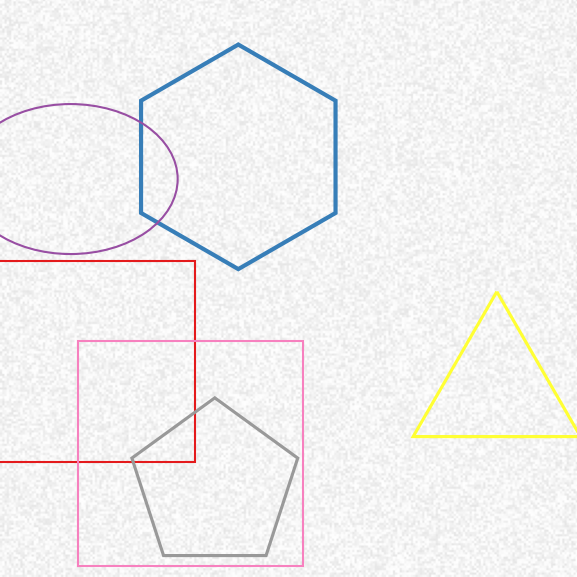[{"shape": "square", "thickness": 1, "radius": 0.87, "center": [0.163, 0.373]}, {"shape": "hexagon", "thickness": 2, "radius": 0.97, "center": [0.413, 0.728]}, {"shape": "oval", "thickness": 1, "radius": 0.93, "center": [0.122, 0.689]}, {"shape": "triangle", "thickness": 1.5, "radius": 0.84, "center": [0.86, 0.327]}, {"shape": "square", "thickness": 1, "radius": 0.97, "center": [0.329, 0.213]}, {"shape": "pentagon", "thickness": 1.5, "radius": 0.75, "center": [0.372, 0.159]}]